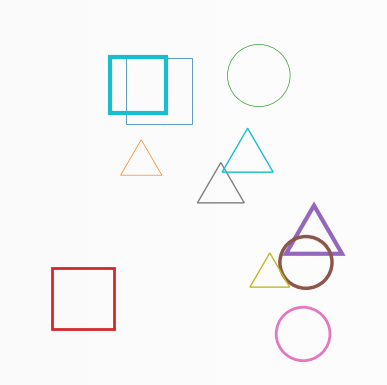[{"shape": "square", "thickness": 0.5, "radius": 0.42, "center": [0.41, 0.764]}, {"shape": "triangle", "thickness": 0.5, "radius": 0.31, "center": [0.364, 0.576]}, {"shape": "circle", "thickness": 0.5, "radius": 0.4, "center": [0.668, 0.804]}, {"shape": "square", "thickness": 2, "radius": 0.4, "center": [0.214, 0.225]}, {"shape": "triangle", "thickness": 3, "radius": 0.42, "center": [0.81, 0.383]}, {"shape": "circle", "thickness": 2.5, "radius": 0.34, "center": [0.79, 0.318]}, {"shape": "circle", "thickness": 2, "radius": 0.35, "center": [0.782, 0.133]}, {"shape": "triangle", "thickness": 1, "radius": 0.35, "center": [0.57, 0.508]}, {"shape": "triangle", "thickness": 1, "radius": 0.3, "center": [0.696, 0.284]}, {"shape": "square", "thickness": 3, "radius": 0.36, "center": [0.357, 0.779]}, {"shape": "triangle", "thickness": 1, "radius": 0.38, "center": [0.639, 0.591]}]